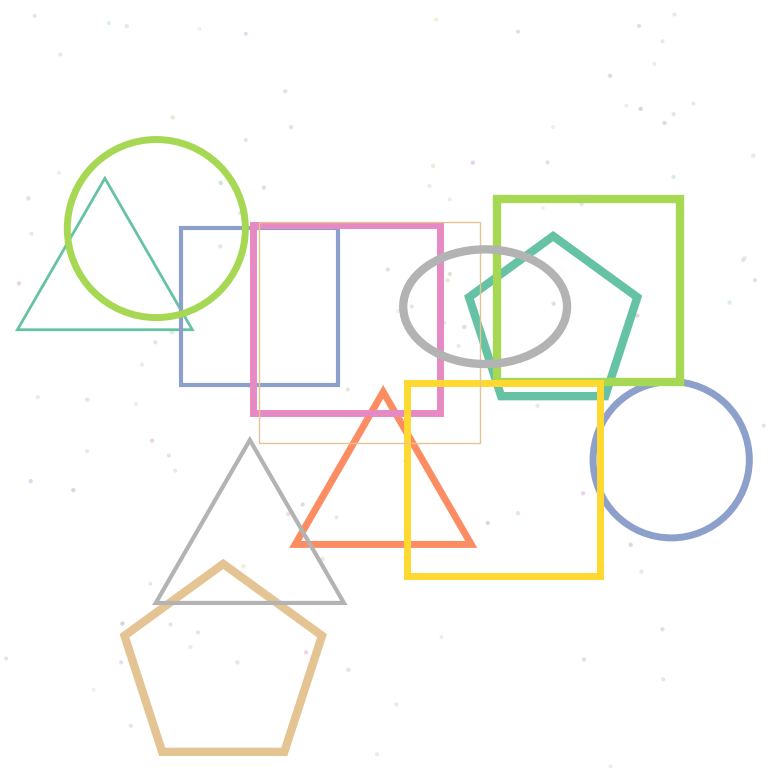[{"shape": "triangle", "thickness": 1, "radius": 0.66, "center": [0.136, 0.637]}, {"shape": "pentagon", "thickness": 3, "radius": 0.57, "center": [0.718, 0.578]}, {"shape": "triangle", "thickness": 2.5, "radius": 0.66, "center": [0.498, 0.359]}, {"shape": "square", "thickness": 1.5, "radius": 0.51, "center": [0.337, 0.602]}, {"shape": "circle", "thickness": 2.5, "radius": 0.51, "center": [0.872, 0.403]}, {"shape": "square", "thickness": 2.5, "radius": 0.61, "center": [0.45, 0.586]}, {"shape": "square", "thickness": 3, "radius": 0.6, "center": [0.764, 0.623]}, {"shape": "circle", "thickness": 2.5, "radius": 0.58, "center": [0.203, 0.703]}, {"shape": "square", "thickness": 2.5, "radius": 0.63, "center": [0.654, 0.377]}, {"shape": "square", "thickness": 0.5, "radius": 0.72, "center": [0.48, 0.568]}, {"shape": "pentagon", "thickness": 3, "radius": 0.67, "center": [0.29, 0.133]}, {"shape": "triangle", "thickness": 1.5, "radius": 0.71, "center": [0.324, 0.288]}, {"shape": "oval", "thickness": 3, "radius": 0.53, "center": [0.63, 0.602]}]